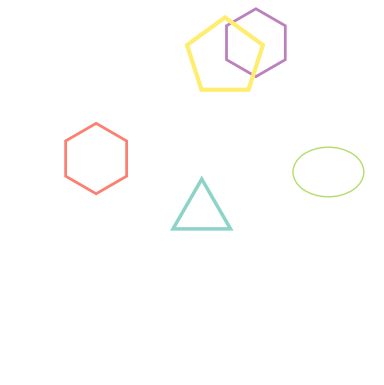[{"shape": "triangle", "thickness": 2.5, "radius": 0.43, "center": [0.524, 0.449]}, {"shape": "hexagon", "thickness": 2, "radius": 0.46, "center": [0.25, 0.588]}, {"shape": "oval", "thickness": 1, "radius": 0.46, "center": [0.853, 0.553]}, {"shape": "hexagon", "thickness": 2, "radius": 0.44, "center": [0.665, 0.889]}, {"shape": "pentagon", "thickness": 3, "radius": 0.52, "center": [0.584, 0.851]}]